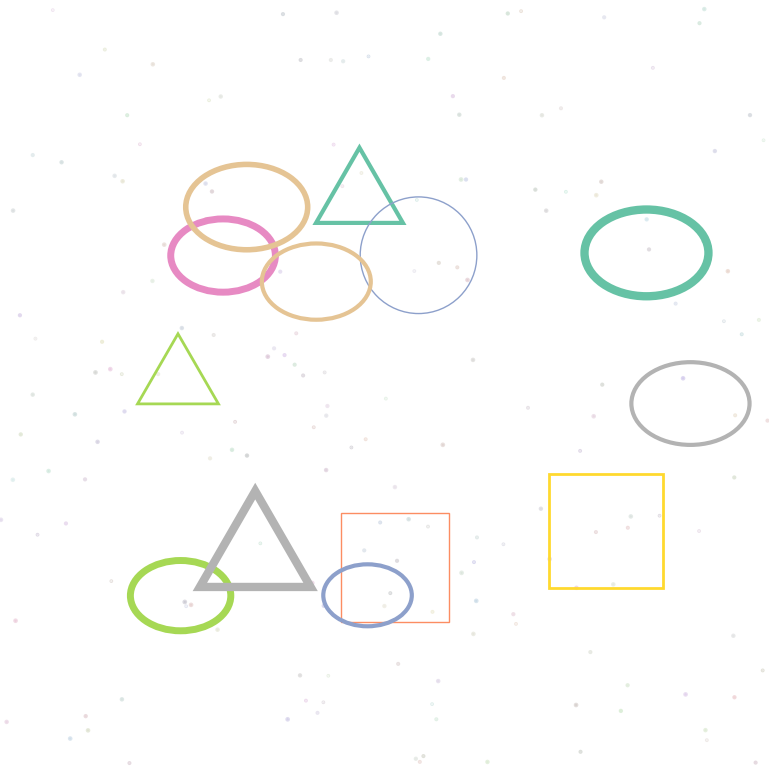[{"shape": "oval", "thickness": 3, "radius": 0.4, "center": [0.84, 0.672]}, {"shape": "triangle", "thickness": 1.5, "radius": 0.33, "center": [0.467, 0.743]}, {"shape": "square", "thickness": 0.5, "radius": 0.35, "center": [0.513, 0.263]}, {"shape": "circle", "thickness": 0.5, "radius": 0.38, "center": [0.544, 0.669]}, {"shape": "oval", "thickness": 1.5, "radius": 0.29, "center": [0.477, 0.227]}, {"shape": "oval", "thickness": 2.5, "radius": 0.34, "center": [0.29, 0.668]}, {"shape": "oval", "thickness": 2.5, "radius": 0.33, "center": [0.235, 0.226]}, {"shape": "triangle", "thickness": 1, "radius": 0.3, "center": [0.231, 0.506]}, {"shape": "square", "thickness": 1, "radius": 0.37, "center": [0.787, 0.311]}, {"shape": "oval", "thickness": 1.5, "radius": 0.35, "center": [0.411, 0.634]}, {"shape": "oval", "thickness": 2, "radius": 0.4, "center": [0.32, 0.731]}, {"shape": "triangle", "thickness": 3, "radius": 0.42, "center": [0.331, 0.279]}, {"shape": "oval", "thickness": 1.5, "radius": 0.38, "center": [0.897, 0.476]}]